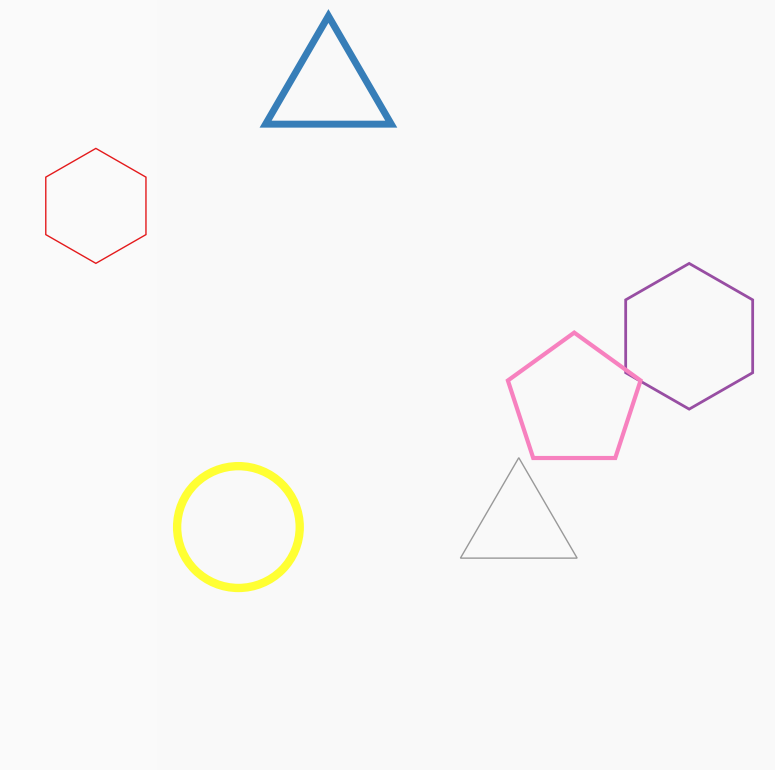[{"shape": "hexagon", "thickness": 0.5, "radius": 0.37, "center": [0.124, 0.733]}, {"shape": "triangle", "thickness": 2.5, "radius": 0.47, "center": [0.424, 0.886]}, {"shape": "hexagon", "thickness": 1, "radius": 0.47, "center": [0.889, 0.563]}, {"shape": "circle", "thickness": 3, "radius": 0.4, "center": [0.308, 0.316]}, {"shape": "pentagon", "thickness": 1.5, "radius": 0.45, "center": [0.741, 0.478]}, {"shape": "triangle", "thickness": 0.5, "radius": 0.43, "center": [0.669, 0.319]}]